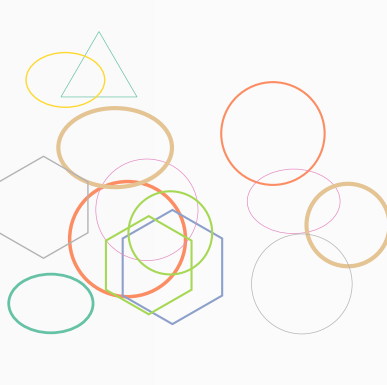[{"shape": "oval", "thickness": 2, "radius": 0.54, "center": [0.131, 0.212]}, {"shape": "triangle", "thickness": 0.5, "radius": 0.57, "center": [0.255, 0.805]}, {"shape": "circle", "thickness": 2.5, "radius": 0.75, "center": [0.329, 0.379]}, {"shape": "circle", "thickness": 1.5, "radius": 0.67, "center": [0.704, 0.653]}, {"shape": "hexagon", "thickness": 1.5, "radius": 0.74, "center": [0.445, 0.306]}, {"shape": "oval", "thickness": 0.5, "radius": 0.6, "center": [0.758, 0.477]}, {"shape": "circle", "thickness": 0.5, "radius": 0.66, "center": [0.379, 0.455]}, {"shape": "hexagon", "thickness": 1.5, "radius": 0.64, "center": [0.384, 0.311]}, {"shape": "circle", "thickness": 1.5, "radius": 0.54, "center": [0.44, 0.395]}, {"shape": "oval", "thickness": 1, "radius": 0.51, "center": [0.169, 0.792]}, {"shape": "circle", "thickness": 3, "radius": 0.54, "center": [0.898, 0.416]}, {"shape": "oval", "thickness": 3, "radius": 0.73, "center": [0.297, 0.617]}, {"shape": "circle", "thickness": 0.5, "radius": 0.65, "center": [0.779, 0.262]}, {"shape": "hexagon", "thickness": 1, "radius": 0.66, "center": [0.112, 0.462]}]